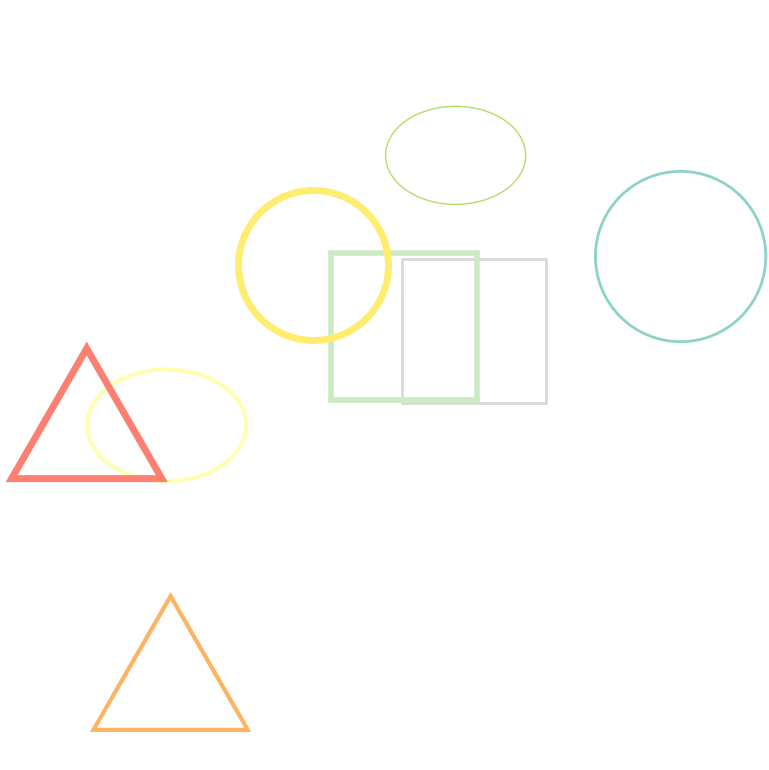[{"shape": "circle", "thickness": 1, "radius": 0.55, "center": [0.884, 0.667]}, {"shape": "oval", "thickness": 1.5, "radius": 0.52, "center": [0.216, 0.448]}, {"shape": "triangle", "thickness": 2.5, "radius": 0.56, "center": [0.113, 0.435]}, {"shape": "triangle", "thickness": 1.5, "radius": 0.58, "center": [0.222, 0.11]}, {"shape": "oval", "thickness": 0.5, "radius": 0.45, "center": [0.592, 0.798]}, {"shape": "square", "thickness": 1, "radius": 0.47, "center": [0.616, 0.57]}, {"shape": "square", "thickness": 2, "radius": 0.48, "center": [0.525, 0.576]}, {"shape": "circle", "thickness": 2.5, "radius": 0.49, "center": [0.407, 0.655]}]